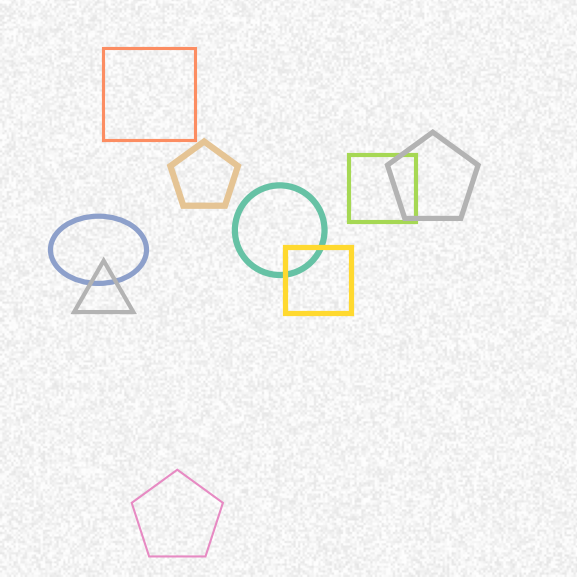[{"shape": "circle", "thickness": 3, "radius": 0.39, "center": [0.484, 0.601]}, {"shape": "square", "thickness": 1.5, "radius": 0.4, "center": [0.257, 0.836]}, {"shape": "oval", "thickness": 2.5, "radius": 0.42, "center": [0.171, 0.567]}, {"shape": "pentagon", "thickness": 1, "radius": 0.42, "center": [0.307, 0.103]}, {"shape": "square", "thickness": 2, "radius": 0.29, "center": [0.662, 0.673]}, {"shape": "square", "thickness": 2.5, "radius": 0.29, "center": [0.551, 0.515]}, {"shape": "pentagon", "thickness": 3, "radius": 0.31, "center": [0.353, 0.693]}, {"shape": "triangle", "thickness": 2, "radius": 0.3, "center": [0.18, 0.488]}, {"shape": "pentagon", "thickness": 2.5, "radius": 0.41, "center": [0.749, 0.688]}]